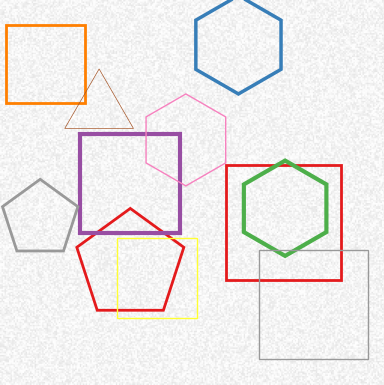[{"shape": "pentagon", "thickness": 2, "radius": 0.73, "center": [0.338, 0.312]}, {"shape": "square", "thickness": 2, "radius": 0.75, "center": [0.737, 0.421]}, {"shape": "hexagon", "thickness": 2.5, "radius": 0.64, "center": [0.619, 0.884]}, {"shape": "hexagon", "thickness": 3, "radius": 0.62, "center": [0.741, 0.459]}, {"shape": "square", "thickness": 3, "radius": 0.64, "center": [0.338, 0.523]}, {"shape": "square", "thickness": 2, "radius": 0.51, "center": [0.118, 0.833]}, {"shape": "square", "thickness": 1, "radius": 0.52, "center": [0.407, 0.278]}, {"shape": "triangle", "thickness": 0.5, "radius": 0.52, "center": [0.257, 0.718]}, {"shape": "hexagon", "thickness": 1, "radius": 0.6, "center": [0.483, 0.637]}, {"shape": "pentagon", "thickness": 2, "radius": 0.51, "center": [0.104, 0.431]}, {"shape": "square", "thickness": 1, "radius": 0.71, "center": [0.813, 0.209]}]